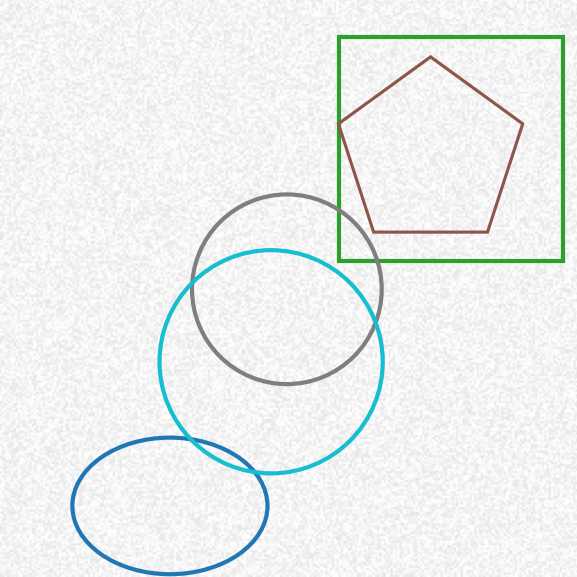[{"shape": "oval", "thickness": 2, "radius": 0.84, "center": [0.294, 0.123]}, {"shape": "square", "thickness": 2, "radius": 0.97, "center": [0.781, 0.741]}, {"shape": "pentagon", "thickness": 1.5, "radius": 0.84, "center": [0.746, 0.733]}, {"shape": "circle", "thickness": 2, "radius": 0.82, "center": [0.497, 0.498]}, {"shape": "circle", "thickness": 2, "radius": 0.97, "center": [0.469, 0.373]}]